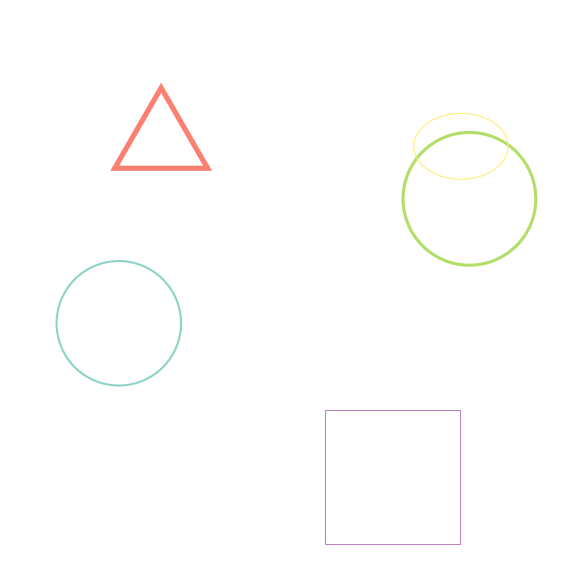[{"shape": "circle", "thickness": 1, "radius": 0.54, "center": [0.206, 0.439]}, {"shape": "triangle", "thickness": 2.5, "radius": 0.46, "center": [0.279, 0.754]}, {"shape": "circle", "thickness": 1.5, "radius": 0.57, "center": [0.813, 0.655]}, {"shape": "square", "thickness": 0.5, "radius": 0.58, "center": [0.68, 0.173]}, {"shape": "oval", "thickness": 0.5, "radius": 0.41, "center": [0.798, 0.746]}]